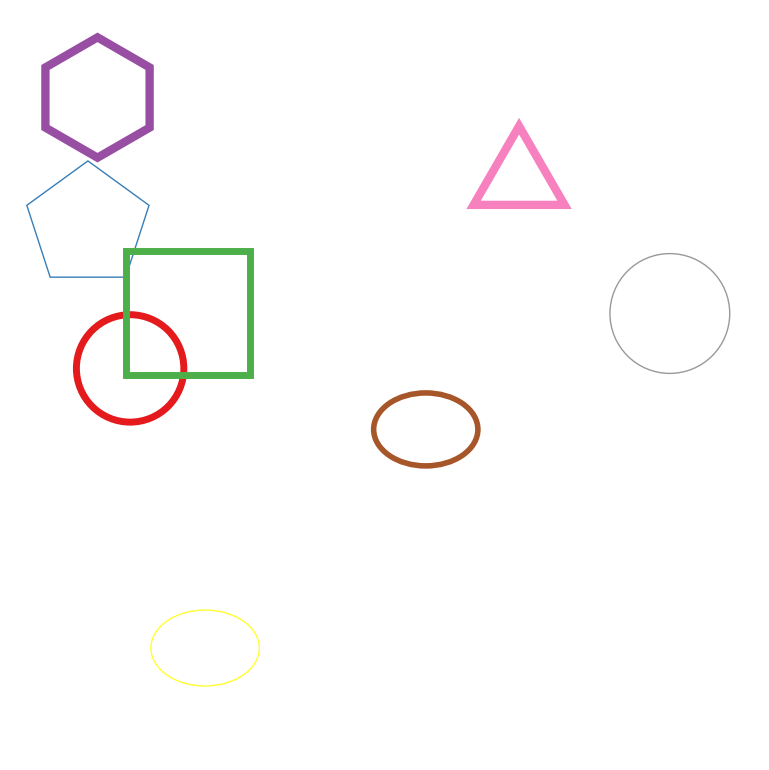[{"shape": "circle", "thickness": 2.5, "radius": 0.35, "center": [0.169, 0.522]}, {"shape": "pentagon", "thickness": 0.5, "radius": 0.42, "center": [0.114, 0.708]}, {"shape": "square", "thickness": 2.5, "radius": 0.4, "center": [0.244, 0.593]}, {"shape": "hexagon", "thickness": 3, "radius": 0.39, "center": [0.127, 0.873]}, {"shape": "oval", "thickness": 0.5, "radius": 0.35, "center": [0.266, 0.158]}, {"shape": "oval", "thickness": 2, "radius": 0.34, "center": [0.553, 0.442]}, {"shape": "triangle", "thickness": 3, "radius": 0.34, "center": [0.674, 0.768]}, {"shape": "circle", "thickness": 0.5, "radius": 0.39, "center": [0.87, 0.593]}]